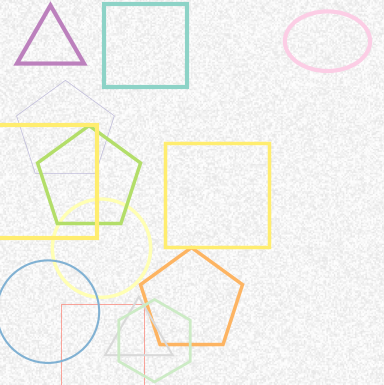[{"shape": "square", "thickness": 3, "radius": 0.54, "center": [0.378, 0.883]}, {"shape": "circle", "thickness": 2.5, "radius": 0.64, "center": [0.264, 0.355]}, {"shape": "pentagon", "thickness": 0.5, "radius": 0.67, "center": [0.17, 0.658]}, {"shape": "square", "thickness": 0.5, "radius": 0.54, "center": [0.265, 0.104]}, {"shape": "circle", "thickness": 1.5, "radius": 0.67, "center": [0.124, 0.19]}, {"shape": "pentagon", "thickness": 2.5, "radius": 0.7, "center": [0.497, 0.218]}, {"shape": "pentagon", "thickness": 2.5, "radius": 0.7, "center": [0.231, 0.533]}, {"shape": "oval", "thickness": 3, "radius": 0.55, "center": [0.851, 0.893]}, {"shape": "triangle", "thickness": 1.5, "radius": 0.51, "center": [0.361, 0.128]}, {"shape": "triangle", "thickness": 3, "radius": 0.5, "center": [0.131, 0.885]}, {"shape": "hexagon", "thickness": 2, "radius": 0.54, "center": [0.401, 0.115]}, {"shape": "square", "thickness": 3, "radius": 0.73, "center": [0.107, 0.529]}, {"shape": "square", "thickness": 2.5, "radius": 0.67, "center": [0.563, 0.494]}]